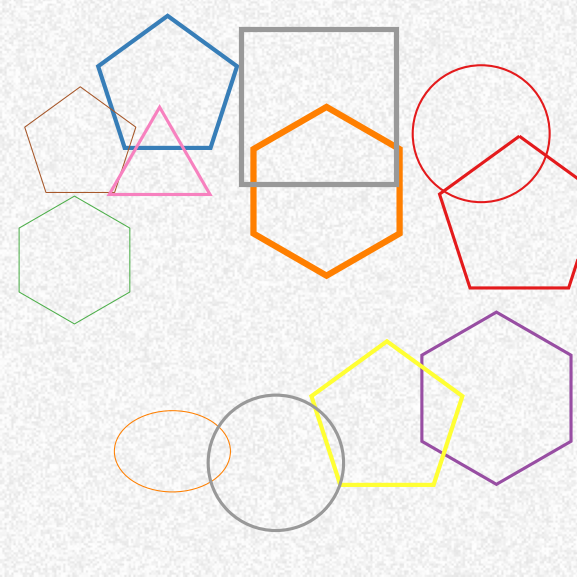[{"shape": "circle", "thickness": 1, "radius": 0.59, "center": [0.833, 0.768]}, {"shape": "pentagon", "thickness": 1.5, "radius": 0.73, "center": [0.899, 0.618]}, {"shape": "pentagon", "thickness": 2, "radius": 0.63, "center": [0.29, 0.845]}, {"shape": "hexagon", "thickness": 0.5, "radius": 0.55, "center": [0.129, 0.549]}, {"shape": "hexagon", "thickness": 1.5, "radius": 0.75, "center": [0.86, 0.31]}, {"shape": "oval", "thickness": 0.5, "radius": 0.5, "center": [0.299, 0.218]}, {"shape": "hexagon", "thickness": 3, "radius": 0.73, "center": [0.565, 0.668]}, {"shape": "pentagon", "thickness": 2, "radius": 0.69, "center": [0.67, 0.271]}, {"shape": "pentagon", "thickness": 0.5, "radius": 0.51, "center": [0.139, 0.748]}, {"shape": "triangle", "thickness": 1.5, "radius": 0.5, "center": [0.276, 0.713]}, {"shape": "circle", "thickness": 1.5, "radius": 0.59, "center": [0.478, 0.198]}, {"shape": "square", "thickness": 2.5, "radius": 0.67, "center": [0.552, 0.815]}]